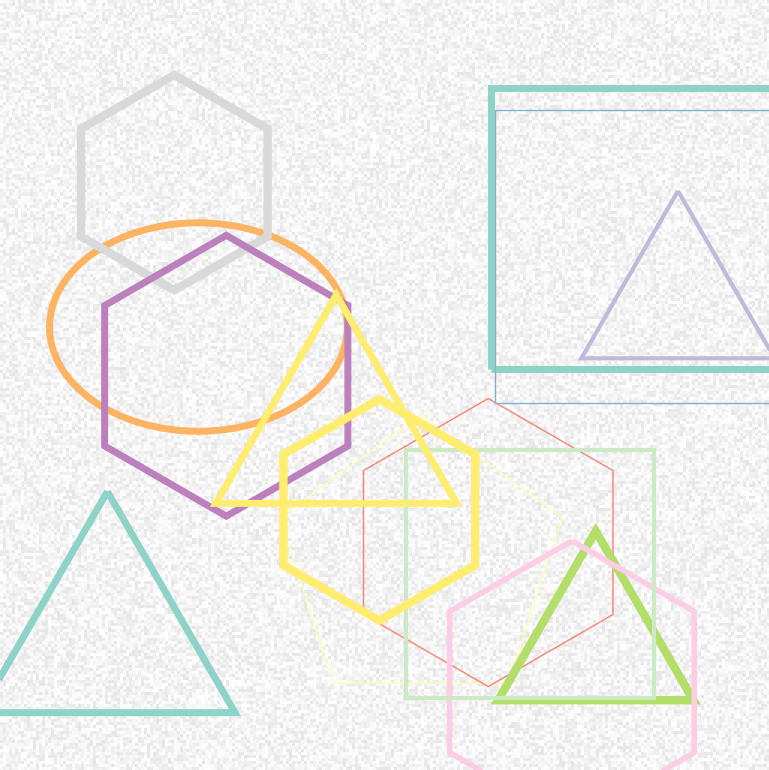[{"shape": "square", "thickness": 2.5, "radius": 0.91, "center": [0.82, 0.703]}, {"shape": "triangle", "thickness": 2.5, "radius": 0.96, "center": [0.139, 0.17]}, {"shape": "pentagon", "thickness": 0.5, "radius": 0.96, "center": [0.547, 0.268]}, {"shape": "triangle", "thickness": 1.5, "radius": 0.72, "center": [0.88, 0.607]}, {"shape": "hexagon", "thickness": 0.5, "radius": 0.94, "center": [0.634, 0.295]}, {"shape": "square", "thickness": 0.5, "radius": 0.95, "center": [0.833, 0.667]}, {"shape": "oval", "thickness": 2.5, "radius": 0.97, "center": [0.258, 0.575]}, {"shape": "triangle", "thickness": 3, "radius": 0.73, "center": [0.774, 0.164]}, {"shape": "hexagon", "thickness": 2, "radius": 0.92, "center": [0.743, 0.114]}, {"shape": "hexagon", "thickness": 3, "radius": 0.7, "center": [0.226, 0.763]}, {"shape": "hexagon", "thickness": 2.5, "radius": 0.91, "center": [0.294, 0.512]}, {"shape": "square", "thickness": 1.5, "radius": 0.81, "center": [0.688, 0.254]}, {"shape": "triangle", "thickness": 2.5, "radius": 0.9, "center": [0.437, 0.437]}, {"shape": "hexagon", "thickness": 3, "radius": 0.72, "center": [0.493, 0.338]}]